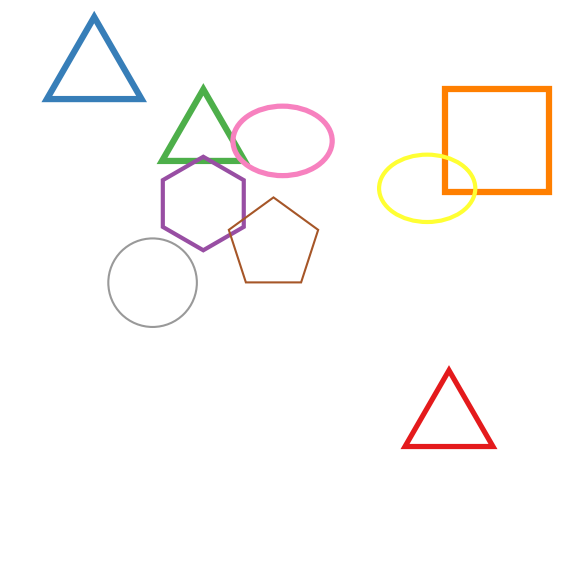[{"shape": "triangle", "thickness": 2.5, "radius": 0.44, "center": [0.777, 0.27]}, {"shape": "triangle", "thickness": 3, "radius": 0.47, "center": [0.163, 0.875]}, {"shape": "triangle", "thickness": 3, "radius": 0.41, "center": [0.352, 0.762]}, {"shape": "hexagon", "thickness": 2, "radius": 0.4, "center": [0.352, 0.647]}, {"shape": "square", "thickness": 3, "radius": 0.45, "center": [0.861, 0.756]}, {"shape": "oval", "thickness": 2, "radius": 0.42, "center": [0.74, 0.673]}, {"shape": "pentagon", "thickness": 1, "radius": 0.41, "center": [0.474, 0.576]}, {"shape": "oval", "thickness": 2.5, "radius": 0.43, "center": [0.489, 0.755]}, {"shape": "circle", "thickness": 1, "radius": 0.38, "center": [0.264, 0.51]}]